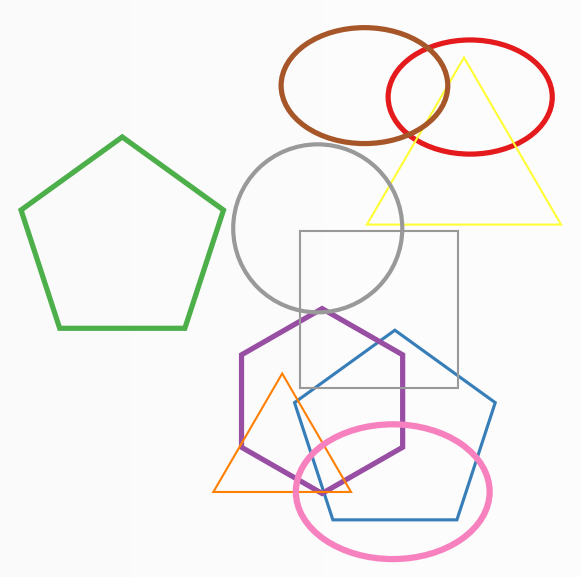[{"shape": "oval", "thickness": 2.5, "radius": 0.71, "center": [0.809, 0.831]}, {"shape": "pentagon", "thickness": 1.5, "radius": 0.91, "center": [0.679, 0.246]}, {"shape": "pentagon", "thickness": 2.5, "radius": 0.92, "center": [0.21, 0.579]}, {"shape": "hexagon", "thickness": 2.5, "radius": 0.8, "center": [0.554, 0.305]}, {"shape": "triangle", "thickness": 1, "radius": 0.68, "center": [0.486, 0.216]}, {"shape": "triangle", "thickness": 1, "radius": 0.96, "center": [0.798, 0.707]}, {"shape": "oval", "thickness": 2.5, "radius": 0.72, "center": [0.627, 0.851]}, {"shape": "oval", "thickness": 3, "radius": 0.83, "center": [0.676, 0.148]}, {"shape": "circle", "thickness": 2, "radius": 0.73, "center": [0.547, 0.604]}, {"shape": "square", "thickness": 1, "radius": 0.68, "center": [0.652, 0.463]}]